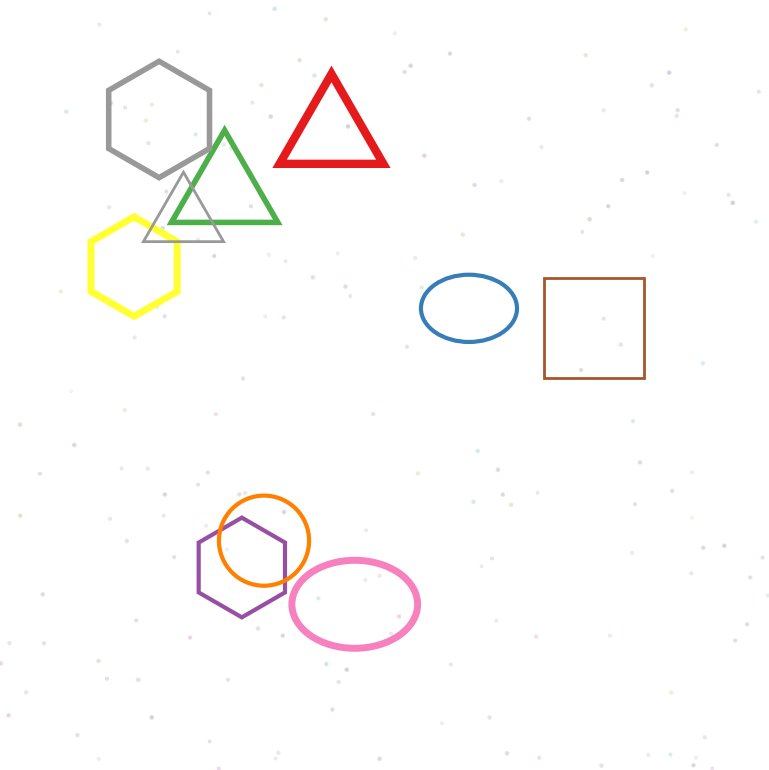[{"shape": "triangle", "thickness": 3, "radius": 0.39, "center": [0.43, 0.826]}, {"shape": "oval", "thickness": 1.5, "radius": 0.31, "center": [0.609, 0.6]}, {"shape": "triangle", "thickness": 2, "radius": 0.4, "center": [0.292, 0.751]}, {"shape": "hexagon", "thickness": 1.5, "radius": 0.32, "center": [0.314, 0.263]}, {"shape": "circle", "thickness": 1.5, "radius": 0.29, "center": [0.343, 0.298]}, {"shape": "hexagon", "thickness": 2.5, "radius": 0.32, "center": [0.174, 0.654]}, {"shape": "square", "thickness": 1, "radius": 0.33, "center": [0.772, 0.574]}, {"shape": "oval", "thickness": 2.5, "radius": 0.41, "center": [0.461, 0.215]}, {"shape": "triangle", "thickness": 1, "radius": 0.3, "center": [0.238, 0.716]}, {"shape": "hexagon", "thickness": 2, "radius": 0.38, "center": [0.207, 0.845]}]